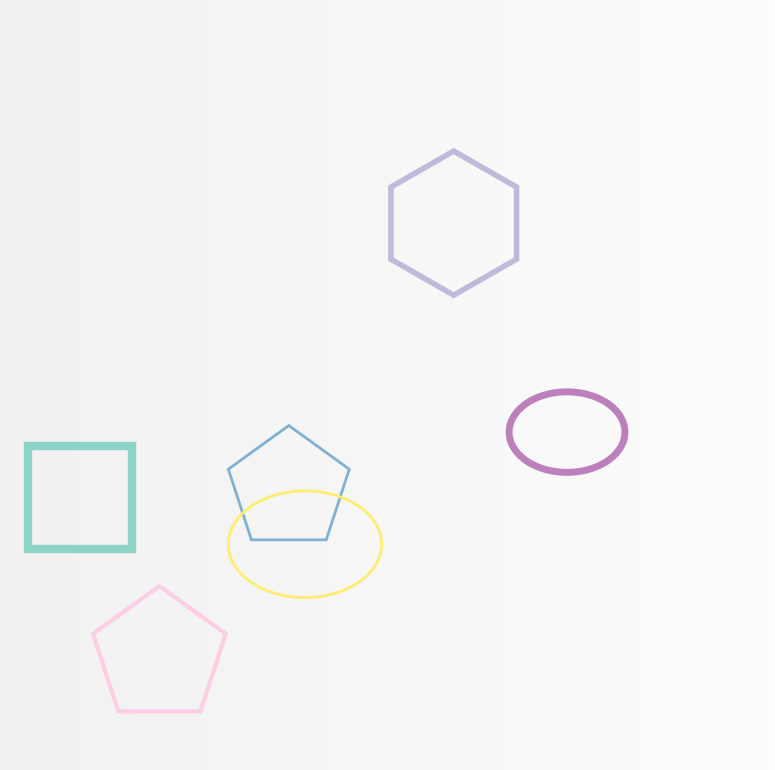[{"shape": "square", "thickness": 3, "radius": 0.34, "center": [0.103, 0.354]}, {"shape": "hexagon", "thickness": 2, "radius": 0.47, "center": [0.585, 0.71]}, {"shape": "pentagon", "thickness": 1, "radius": 0.41, "center": [0.373, 0.365]}, {"shape": "pentagon", "thickness": 1.5, "radius": 0.45, "center": [0.206, 0.149]}, {"shape": "oval", "thickness": 2.5, "radius": 0.37, "center": [0.732, 0.439]}, {"shape": "oval", "thickness": 1, "radius": 0.49, "center": [0.394, 0.293]}]